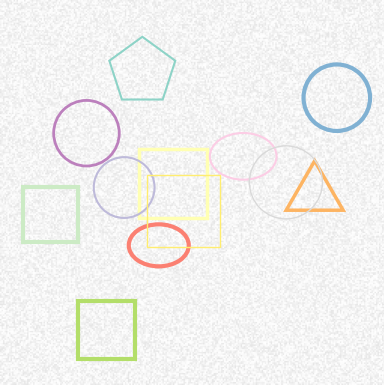[{"shape": "pentagon", "thickness": 1.5, "radius": 0.45, "center": [0.37, 0.814]}, {"shape": "square", "thickness": 2.5, "radius": 0.45, "center": [0.449, 0.523]}, {"shape": "circle", "thickness": 1.5, "radius": 0.39, "center": [0.322, 0.513]}, {"shape": "oval", "thickness": 3, "radius": 0.39, "center": [0.412, 0.363]}, {"shape": "circle", "thickness": 3, "radius": 0.43, "center": [0.875, 0.746]}, {"shape": "triangle", "thickness": 2.5, "radius": 0.43, "center": [0.817, 0.497]}, {"shape": "square", "thickness": 3, "radius": 0.37, "center": [0.277, 0.142]}, {"shape": "oval", "thickness": 1.5, "radius": 0.43, "center": [0.632, 0.594]}, {"shape": "circle", "thickness": 1, "radius": 0.47, "center": [0.743, 0.526]}, {"shape": "circle", "thickness": 2, "radius": 0.43, "center": [0.225, 0.654]}, {"shape": "square", "thickness": 3, "radius": 0.35, "center": [0.132, 0.442]}, {"shape": "square", "thickness": 1, "radius": 0.47, "center": [0.476, 0.453]}]